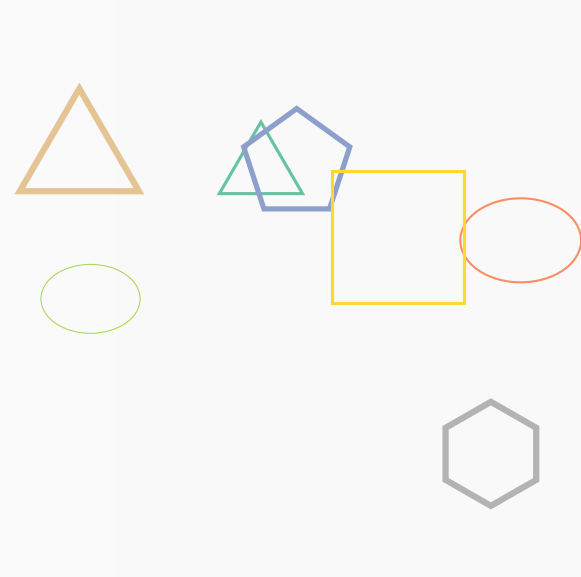[{"shape": "triangle", "thickness": 1.5, "radius": 0.41, "center": [0.449, 0.705]}, {"shape": "oval", "thickness": 1, "radius": 0.52, "center": [0.896, 0.583]}, {"shape": "pentagon", "thickness": 2.5, "radius": 0.48, "center": [0.51, 0.715]}, {"shape": "oval", "thickness": 0.5, "radius": 0.43, "center": [0.156, 0.482]}, {"shape": "square", "thickness": 1.5, "radius": 0.57, "center": [0.685, 0.589]}, {"shape": "triangle", "thickness": 3, "radius": 0.59, "center": [0.137, 0.727]}, {"shape": "hexagon", "thickness": 3, "radius": 0.45, "center": [0.845, 0.213]}]